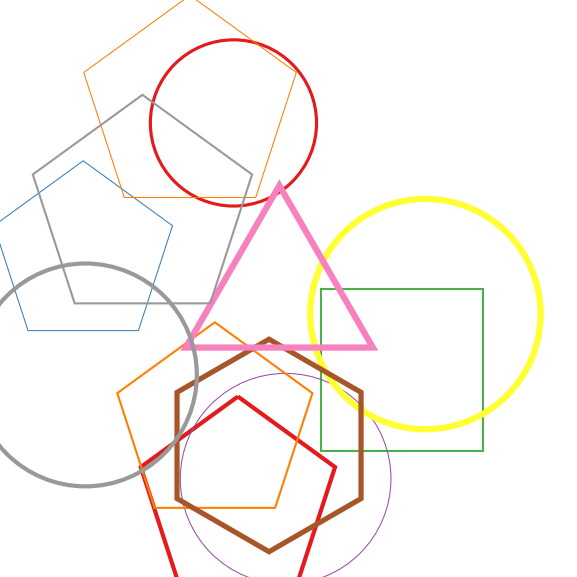[{"shape": "pentagon", "thickness": 2, "radius": 0.88, "center": [0.412, 0.136]}, {"shape": "circle", "thickness": 1.5, "radius": 0.72, "center": [0.404, 0.786]}, {"shape": "pentagon", "thickness": 0.5, "radius": 0.81, "center": [0.144, 0.558]}, {"shape": "square", "thickness": 1, "radius": 0.7, "center": [0.696, 0.358]}, {"shape": "circle", "thickness": 0.5, "radius": 0.91, "center": [0.495, 0.17]}, {"shape": "pentagon", "thickness": 1, "radius": 0.89, "center": [0.372, 0.263]}, {"shape": "pentagon", "thickness": 0.5, "radius": 0.97, "center": [0.329, 0.814]}, {"shape": "circle", "thickness": 3, "radius": 1.0, "center": [0.737, 0.455]}, {"shape": "hexagon", "thickness": 2.5, "radius": 0.92, "center": [0.466, 0.228]}, {"shape": "triangle", "thickness": 3, "radius": 0.94, "center": [0.484, 0.491]}, {"shape": "circle", "thickness": 2, "radius": 0.96, "center": [0.148, 0.35]}, {"shape": "pentagon", "thickness": 1, "radius": 1.0, "center": [0.247, 0.635]}]